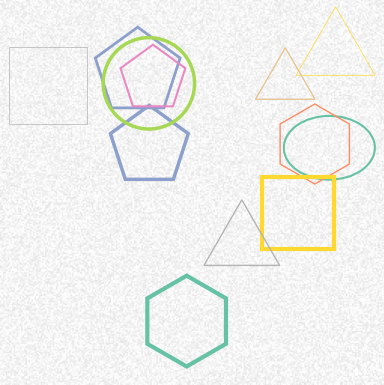[{"shape": "hexagon", "thickness": 3, "radius": 0.59, "center": [0.485, 0.166]}, {"shape": "oval", "thickness": 1.5, "radius": 0.59, "center": [0.855, 0.616]}, {"shape": "hexagon", "thickness": 1, "radius": 0.52, "center": [0.818, 0.626]}, {"shape": "pentagon", "thickness": 2.5, "radius": 0.53, "center": [0.388, 0.62]}, {"shape": "pentagon", "thickness": 2, "radius": 0.58, "center": [0.358, 0.814]}, {"shape": "pentagon", "thickness": 1.5, "radius": 0.44, "center": [0.397, 0.795]}, {"shape": "circle", "thickness": 2.5, "radius": 0.59, "center": [0.387, 0.784]}, {"shape": "square", "thickness": 3, "radius": 0.47, "center": [0.774, 0.446]}, {"shape": "triangle", "thickness": 0.5, "radius": 0.59, "center": [0.872, 0.864]}, {"shape": "triangle", "thickness": 1, "radius": 0.45, "center": [0.741, 0.787]}, {"shape": "triangle", "thickness": 1, "radius": 0.57, "center": [0.628, 0.367]}, {"shape": "square", "thickness": 0.5, "radius": 0.5, "center": [0.125, 0.777]}]